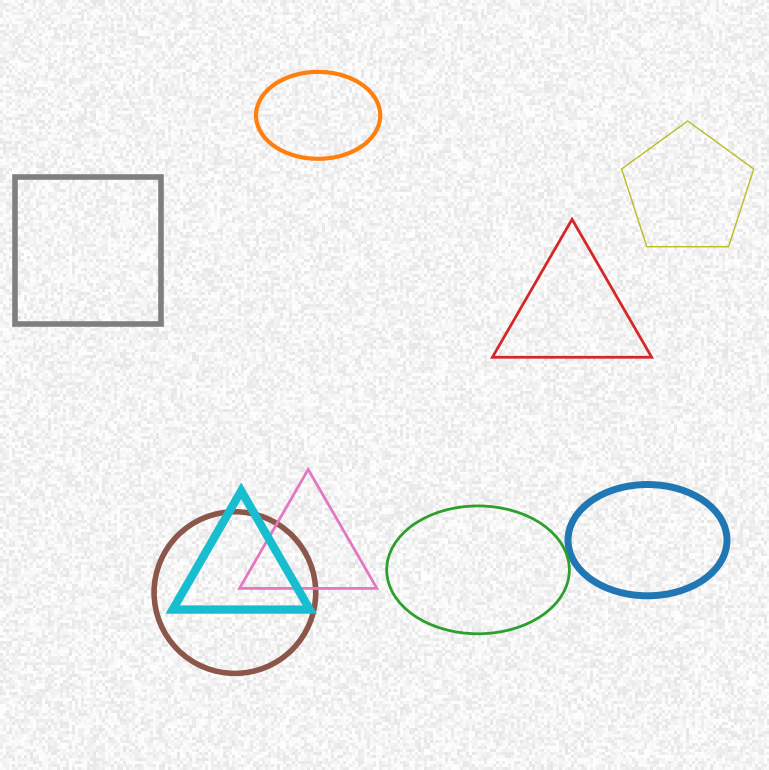[{"shape": "oval", "thickness": 2.5, "radius": 0.52, "center": [0.841, 0.299]}, {"shape": "oval", "thickness": 1.5, "radius": 0.4, "center": [0.413, 0.85]}, {"shape": "oval", "thickness": 1, "radius": 0.59, "center": [0.621, 0.26]}, {"shape": "triangle", "thickness": 1, "radius": 0.6, "center": [0.743, 0.596]}, {"shape": "circle", "thickness": 2, "radius": 0.52, "center": [0.305, 0.23]}, {"shape": "triangle", "thickness": 1, "radius": 0.52, "center": [0.4, 0.287]}, {"shape": "square", "thickness": 2, "radius": 0.48, "center": [0.114, 0.675]}, {"shape": "pentagon", "thickness": 0.5, "radius": 0.45, "center": [0.893, 0.753]}, {"shape": "triangle", "thickness": 3, "radius": 0.51, "center": [0.313, 0.26]}]